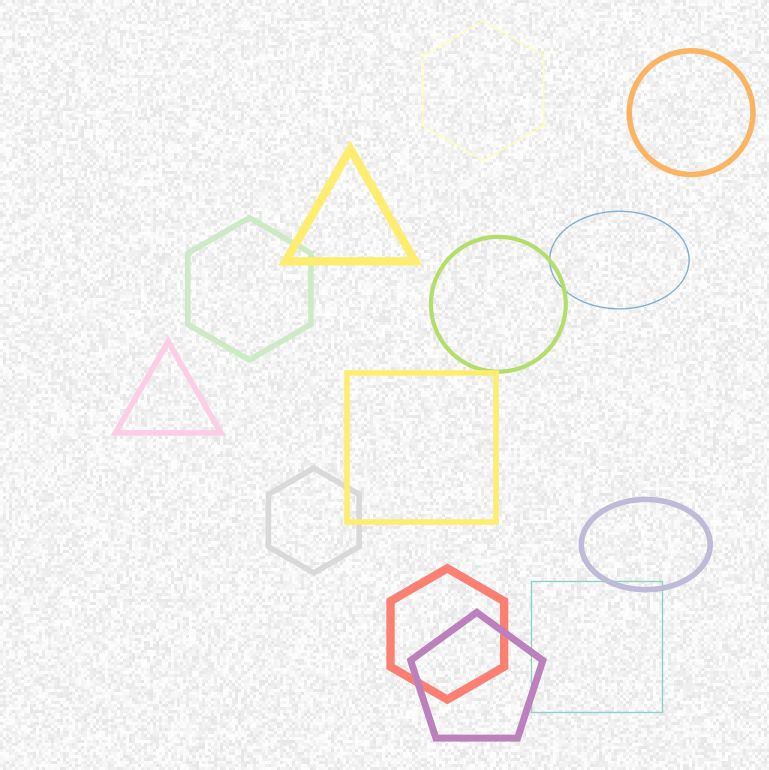[{"shape": "square", "thickness": 0.5, "radius": 0.42, "center": [0.775, 0.16]}, {"shape": "hexagon", "thickness": 0.5, "radius": 0.45, "center": [0.628, 0.882]}, {"shape": "oval", "thickness": 2, "radius": 0.42, "center": [0.839, 0.293]}, {"shape": "hexagon", "thickness": 3, "radius": 0.43, "center": [0.581, 0.177]}, {"shape": "oval", "thickness": 0.5, "radius": 0.45, "center": [0.804, 0.662]}, {"shape": "circle", "thickness": 2, "radius": 0.4, "center": [0.898, 0.854]}, {"shape": "circle", "thickness": 1.5, "radius": 0.44, "center": [0.647, 0.605]}, {"shape": "triangle", "thickness": 2, "radius": 0.4, "center": [0.218, 0.477]}, {"shape": "hexagon", "thickness": 2, "radius": 0.34, "center": [0.408, 0.324]}, {"shape": "pentagon", "thickness": 2.5, "radius": 0.45, "center": [0.619, 0.114]}, {"shape": "hexagon", "thickness": 2, "radius": 0.46, "center": [0.324, 0.625]}, {"shape": "square", "thickness": 2, "radius": 0.48, "center": [0.548, 0.418]}, {"shape": "triangle", "thickness": 3, "radius": 0.49, "center": [0.455, 0.709]}]